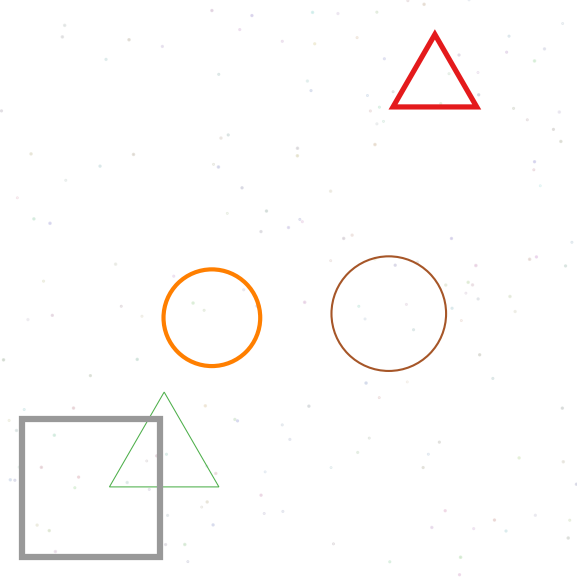[{"shape": "triangle", "thickness": 2.5, "radius": 0.42, "center": [0.753, 0.856]}, {"shape": "triangle", "thickness": 0.5, "radius": 0.55, "center": [0.284, 0.211]}, {"shape": "circle", "thickness": 2, "radius": 0.42, "center": [0.367, 0.449]}, {"shape": "circle", "thickness": 1, "radius": 0.5, "center": [0.673, 0.456]}, {"shape": "square", "thickness": 3, "radius": 0.6, "center": [0.158, 0.154]}]